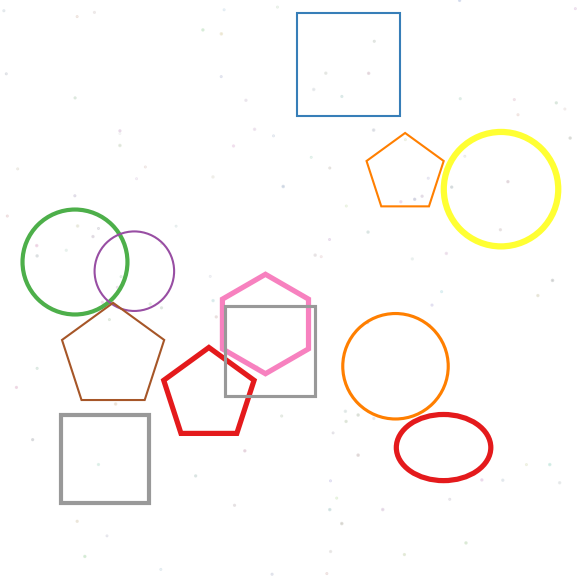[{"shape": "pentagon", "thickness": 2.5, "radius": 0.41, "center": [0.362, 0.315]}, {"shape": "oval", "thickness": 2.5, "radius": 0.41, "center": [0.768, 0.224]}, {"shape": "square", "thickness": 1, "radius": 0.44, "center": [0.604, 0.888]}, {"shape": "circle", "thickness": 2, "radius": 0.45, "center": [0.13, 0.545]}, {"shape": "circle", "thickness": 1, "radius": 0.34, "center": [0.233, 0.53]}, {"shape": "circle", "thickness": 1.5, "radius": 0.46, "center": [0.685, 0.365]}, {"shape": "pentagon", "thickness": 1, "radius": 0.35, "center": [0.701, 0.699]}, {"shape": "circle", "thickness": 3, "radius": 0.5, "center": [0.868, 0.672]}, {"shape": "pentagon", "thickness": 1, "radius": 0.47, "center": [0.196, 0.382]}, {"shape": "hexagon", "thickness": 2.5, "radius": 0.43, "center": [0.46, 0.438]}, {"shape": "square", "thickness": 2, "radius": 0.38, "center": [0.182, 0.204]}, {"shape": "square", "thickness": 1.5, "radius": 0.39, "center": [0.467, 0.391]}]